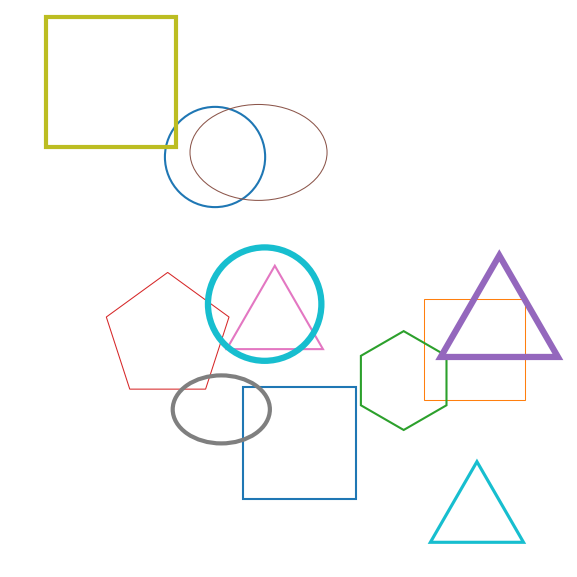[{"shape": "circle", "thickness": 1, "radius": 0.43, "center": [0.372, 0.727]}, {"shape": "square", "thickness": 1, "radius": 0.49, "center": [0.519, 0.231]}, {"shape": "square", "thickness": 0.5, "radius": 0.44, "center": [0.822, 0.395]}, {"shape": "hexagon", "thickness": 1, "radius": 0.43, "center": [0.699, 0.34]}, {"shape": "pentagon", "thickness": 0.5, "radius": 0.56, "center": [0.29, 0.416]}, {"shape": "triangle", "thickness": 3, "radius": 0.59, "center": [0.865, 0.44]}, {"shape": "oval", "thickness": 0.5, "radius": 0.59, "center": [0.448, 0.735]}, {"shape": "triangle", "thickness": 1, "radius": 0.48, "center": [0.476, 0.443]}, {"shape": "oval", "thickness": 2, "radius": 0.42, "center": [0.383, 0.29]}, {"shape": "square", "thickness": 2, "radius": 0.56, "center": [0.192, 0.856]}, {"shape": "circle", "thickness": 3, "radius": 0.49, "center": [0.458, 0.473]}, {"shape": "triangle", "thickness": 1.5, "radius": 0.47, "center": [0.826, 0.107]}]